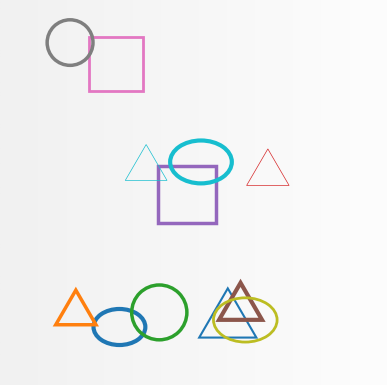[{"shape": "oval", "thickness": 3, "radius": 0.33, "center": [0.308, 0.151]}, {"shape": "triangle", "thickness": 1.5, "radius": 0.43, "center": [0.588, 0.166]}, {"shape": "triangle", "thickness": 2.5, "radius": 0.3, "center": [0.196, 0.186]}, {"shape": "circle", "thickness": 2.5, "radius": 0.36, "center": [0.411, 0.189]}, {"shape": "triangle", "thickness": 0.5, "radius": 0.32, "center": [0.691, 0.55]}, {"shape": "square", "thickness": 2.5, "radius": 0.37, "center": [0.483, 0.494]}, {"shape": "triangle", "thickness": 3, "radius": 0.32, "center": [0.621, 0.201]}, {"shape": "square", "thickness": 2, "radius": 0.35, "center": [0.299, 0.834]}, {"shape": "circle", "thickness": 2.5, "radius": 0.3, "center": [0.181, 0.889]}, {"shape": "oval", "thickness": 2, "radius": 0.41, "center": [0.633, 0.169]}, {"shape": "oval", "thickness": 3, "radius": 0.4, "center": [0.519, 0.579]}, {"shape": "triangle", "thickness": 0.5, "radius": 0.31, "center": [0.377, 0.562]}]